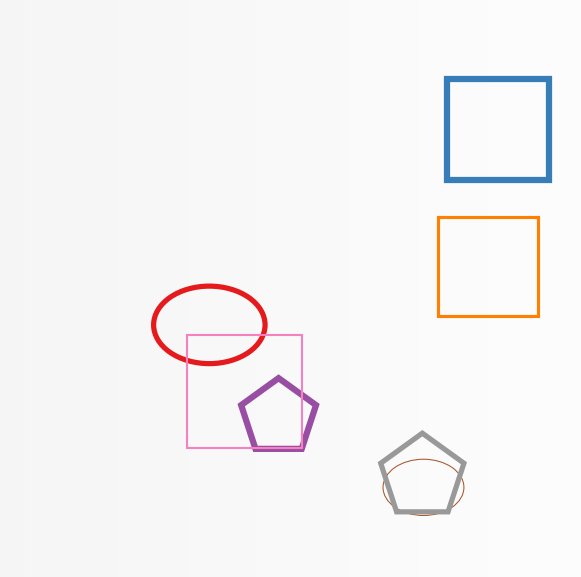[{"shape": "oval", "thickness": 2.5, "radius": 0.48, "center": [0.36, 0.437]}, {"shape": "square", "thickness": 3, "radius": 0.44, "center": [0.857, 0.775]}, {"shape": "pentagon", "thickness": 3, "radius": 0.34, "center": [0.479, 0.277]}, {"shape": "square", "thickness": 1.5, "radius": 0.43, "center": [0.839, 0.538]}, {"shape": "oval", "thickness": 0.5, "radius": 0.35, "center": [0.729, 0.155]}, {"shape": "square", "thickness": 1, "radius": 0.49, "center": [0.42, 0.321]}, {"shape": "pentagon", "thickness": 2.5, "radius": 0.38, "center": [0.727, 0.174]}]